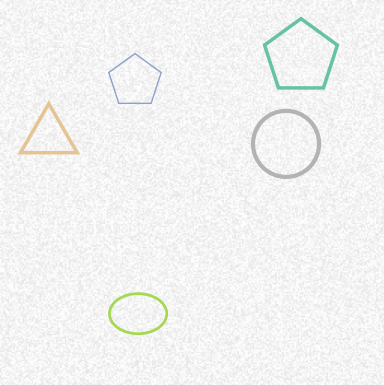[{"shape": "pentagon", "thickness": 2.5, "radius": 0.5, "center": [0.782, 0.852]}, {"shape": "pentagon", "thickness": 1, "radius": 0.36, "center": [0.351, 0.789]}, {"shape": "oval", "thickness": 2, "radius": 0.37, "center": [0.359, 0.185]}, {"shape": "triangle", "thickness": 2.5, "radius": 0.42, "center": [0.127, 0.646]}, {"shape": "circle", "thickness": 3, "radius": 0.43, "center": [0.743, 0.626]}]